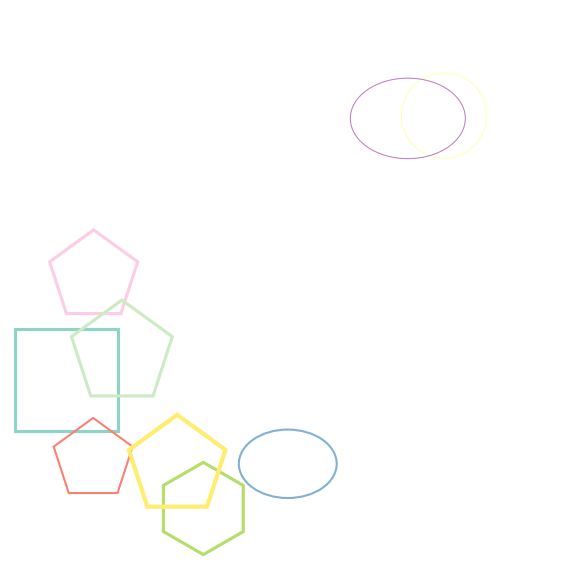[{"shape": "square", "thickness": 1.5, "radius": 0.44, "center": [0.115, 0.341]}, {"shape": "circle", "thickness": 0.5, "radius": 0.37, "center": [0.769, 0.799]}, {"shape": "pentagon", "thickness": 1, "radius": 0.36, "center": [0.161, 0.204]}, {"shape": "oval", "thickness": 1, "radius": 0.42, "center": [0.498, 0.196]}, {"shape": "hexagon", "thickness": 1.5, "radius": 0.4, "center": [0.352, 0.119]}, {"shape": "pentagon", "thickness": 1.5, "radius": 0.4, "center": [0.162, 0.521]}, {"shape": "oval", "thickness": 0.5, "radius": 0.5, "center": [0.706, 0.794]}, {"shape": "pentagon", "thickness": 1.5, "radius": 0.46, "center": [0.211, 0.388]}, {"shape": "pentagon", "thickness": 2, "radius": 0.44, "center": [0.307, 0.193]}]